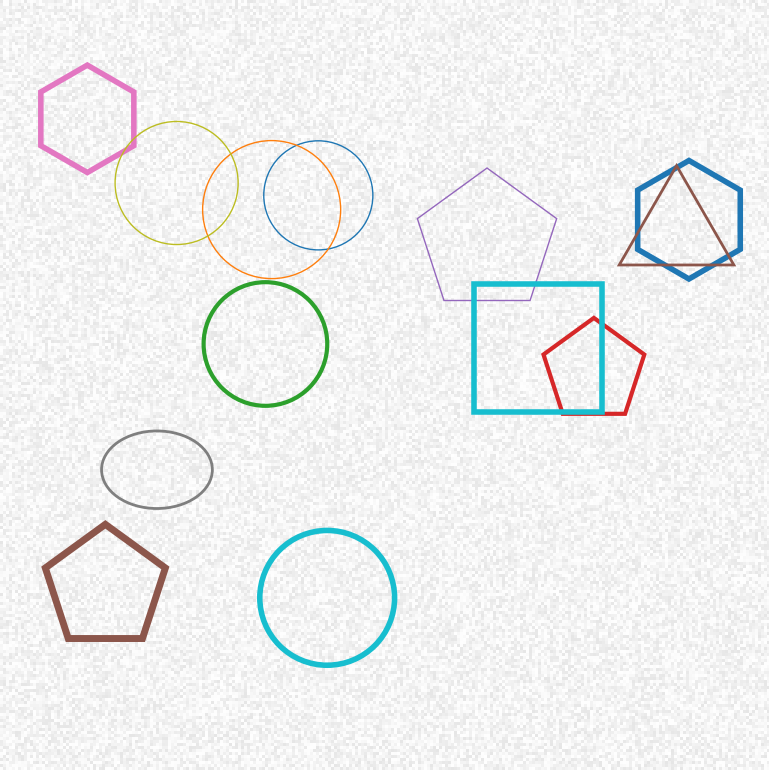[{"shape": "circle", "thickness": 0.5, "radius": 0.35, "center": [0.413, 0.746]}, {"shape": "hexagon", "thickness": 2, "radius": 0.38, "center": [0.895, 0.715]}, {"shape": "circle", "thickness": 0.5, "radius": 0.45, "center": [0.353, 0.728]}, {"shape": "circle", "thickness": 1.5, "radius": 0.4, "center": [0.345, 0.553]}, {"shape": "pentagon", "thickness": 1.5, "radius": 0.34, "center": [0.771, 0.518]}, {"shape": "pentagon", "thickness": 0.5, "radius": 0.48, "center": [0.632, 0.687]}, {"shape": "triangle", "thickness": 1, "radius": 0.43, "center": [0.879, 0.699]}, {"shape": "pentagon", "thickness": 2.5, "radius": 0.41, "center": [0.137, 0.237]}, {"shape": "hexagon", "thickness": 2, "radius": 0.35, "center": [0.113, 0.846]}, {"shape": "oval", "thickness": 1, "radius": 0.36, "center": [0.204, 0.39]}, {"shape": "circle", "thickness": 0.5, "radius": 0.4, "center": [0.229, 0.762]}, {"shape": "circle", "thickness": 2, "radius": 0.44, "center": [0.425, 0.224]}, {"shape": "square", "thickness": 2, "radius": 0.41, "center": [0.699, 0.548]}]